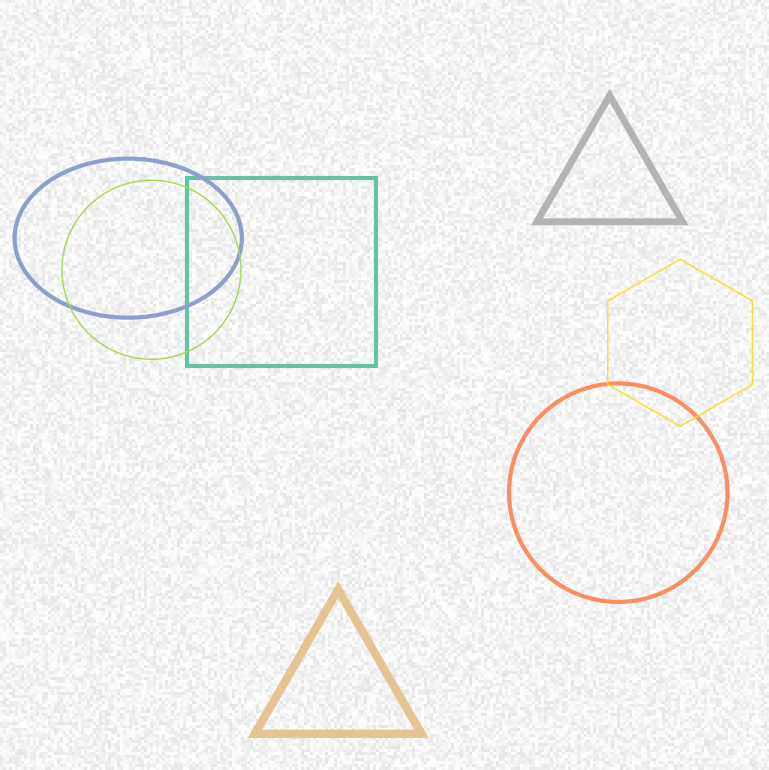[{"shape": "square", "thickness": 1.5, "radius": 0.61, "center": [0.366, 0.647]}, {"shape": "circle", "thickness": 1.5, "radius": 0.71, "center": [0.803, 0.36]}, {"shape": "oval", "thickness": 1.5, "radius": 0.74, "center": [0.167, 0.691]}, {"shape": "circle", "thickness": 0.5, "radius": 0.58, "center": [0.197, 0.65]}, {"shape": "hexagon", "thickness": 0.5, "radius": 0.54, "center": [0.883, 0.555]}, {"shape": "triangle", "thickness": 3, "radius": 0.62, "center": [0.439, 0.109]}, {"shape": "triangle", "thickness": 2.5, "radius": 0.55, "center": [0.792, 0.767]}]